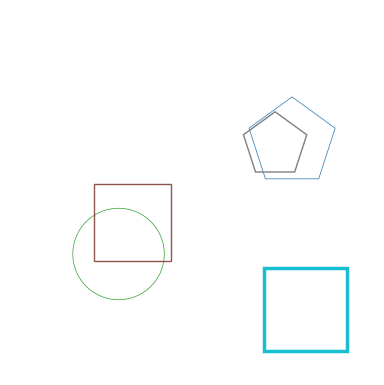[{"shape": "pentagon", "thickness": 0.5, "radius": 0.59, "center": [0.759, 0.631]}, {"shape": "circle", "thickness": 0.5, "radius": 0.59, "center": [0.308, 0.34]}, {"shape": "square", "thickness": 1, "radius": 0.5, "center": [0.344, 0.421]}, {"shape": "pentagon", "thickness": 1, "radius": 0.43, "center": [0.715, 0.623]}, {"shape": "square", "thickness": 2.5, "radius": 0.54, "center": [0.794, 0.195]}]